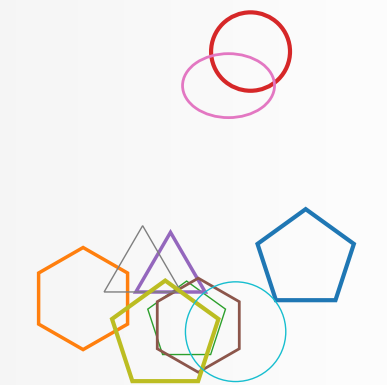[{"shape": "pentagon", "thickness": 3, "radius": 0.65, "center": [0.789, 0.326]}, {"shape": "hexagon", "thickness": 2.5, "radius": 0.66, "center": [0.214, 0.225]}, {"shape": "pentagon", "thickness": 1, "radius": 0.53, "center": [0.482, 0.164]}, {"shape": "circle", "thickness": 3, "radius": 0.51, "center": [0.647, 0.866]}, {"shape": "triangle", "thickness": 2.5, "radius": 0.52, "center": [0.44, 0.293]}, {"shape": "hexagon", "thickness": 2, "radius": 0.61, "center": [0.512, 0.155]}, {"shape": "oval", "thickness": 2, "radius": 0.59, "center": [0.59, 0.778]}, {"shape": "triangle", "thickness": 1, "radius": 0.57, "center": [0.368, 0.299]}, {"shape": "pentagon", "thickness": 3, "radius": 0.72, "center": [0.426, 0.127]}, {"shape": "circle", "thickness": 1, "radius": 0.65, "center": [0.608, 0.138]}]